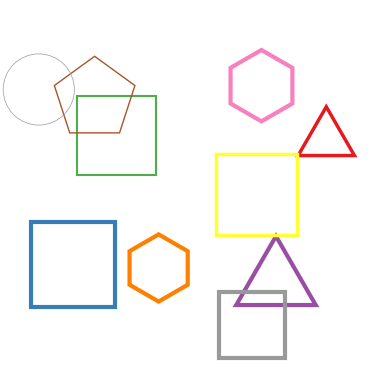[{"shape": "triangle", "thickness": 2.5, "radius": 0.42, "center": [0.847, 0.638]}, {"shape": "square", "thickness": 3, "radius": 0.55, "center": [0.19, 0.313]}, {"shape": "square", "thickness": 1.5, "radius": 0.52, "center": [0.302, 0.648]}, {"shape": "triangle", "thickness": 3, "radius": 0.6, "center": [0.717, 0.267]}, {"shape": "hexagon", "thickness": 3, "radius": 0.44, "center": [0.412, 0.304]}, {"shape": "square", "thickness": 2.5, "radius": 0.53, "center": [0.665, 0.494]}, {"shape": "pentagon", "thickness": 1, "radius": 0.55, "center": [0.246, 0.744]}, {"shape": "hexagon", "thickness": 3, "radius": 0.46, "center": [0.679, 0.777]}, {"shape": "square", "thickness": 3, "radius": 0.43, "center": [0.654, 0.157]}, {"shape": "circle", "thickness": 0.5, "radius": 0.46, "center": [0.101, 0.768]}]